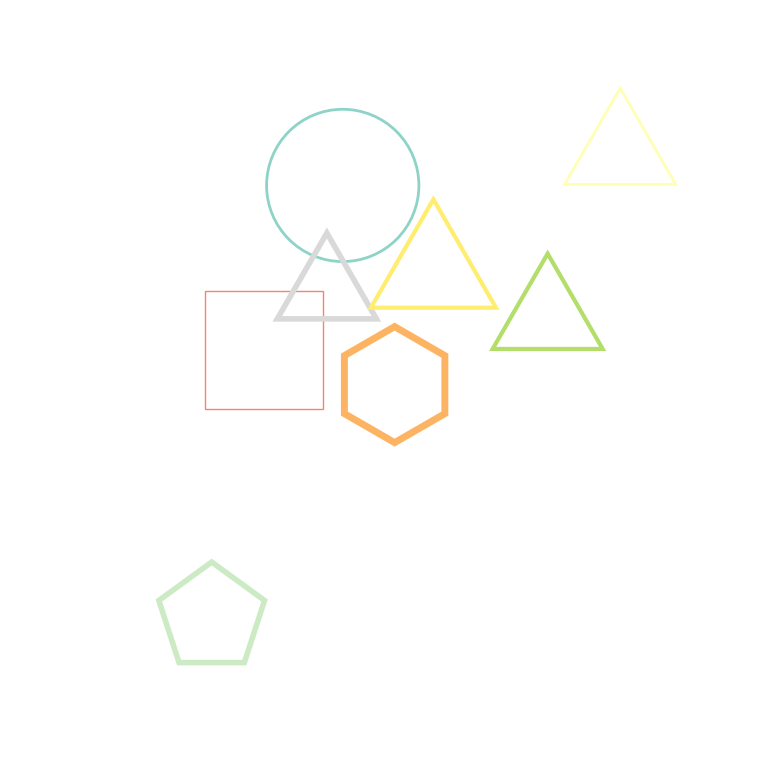[{"shape": "circle", "thickness": 1, "radius": 0.49, "center": [0.445, 0.759]}, {"shape": "triangle", "thickness": 1, "radius": 0.42, "center": [0.805, 0.802]}, {"shape": "square", "thickness": 0.5, "radius": 0.38, "center": [0.343, 0.545]}, {"shape": "hexagon", "thickness": 2.5, "radius": 0.38, "center": [0.513, 0.5]}, {"shape": "triangle", "thickness": 1.5, "radius": 0.41, "center": [0.711, 0.588]}, {"shape": "triangle", "thickness": 2, "radius": 0.37, "center": [0.424, 0.623]}, {"shape": "pentagon", "thickness": 2, "radius": 0.36, "center": [0.275, 0.198]}, {"shape": "triangle", "thickness": 1.5, "radius": 0.47, "center": [0.563, 0.647]}]